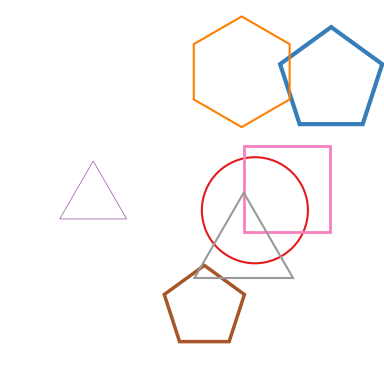[{"shape": "circle", "thickness": 1.5, "radius": 0.69, "center": [0.662, 0.454]}, {"shape": "pentagon", "thickness": 3, "radius": 0.7, "center": [0.86, 0.79]}, {"shape": "triangle", "thickness": 0.5, "radius": 0.5, "center": [0.242, 0.482]}, {"shape": "hexagon", "thickness": 1.5, "radius": 0.72, "center": [0.628, 0.814]}, {"shape": "pentagon", "thickness": 2.5, "radius": 0.55, "center": [0.531, 0.201]}, {"shape": "square", "thickness": 2, "radius": 0.56, "center": [0.746, 0.509]}, {"shape": "triangle", "thickness": 1.5, "radius": 0.74, "center": [0.633, 0.352]}]